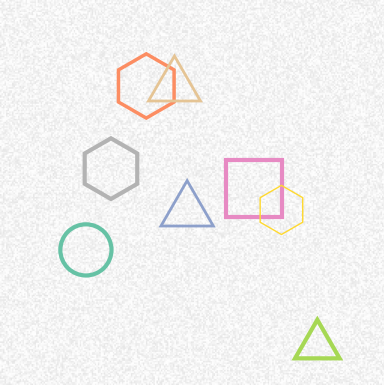[{"shape": "circle", "thickness": 3, "radius": 0.33, "center": [0.223, 0.351]}, {"shape": "hexagon", "thickness": 2.5, "radius": 0.42, "center": [0.38, 0.777]}, {"shape": "triangle", "thickness": 2, "radius": 0.39, "center": [0.486, 0.452]}, {"shape": "square", "thickness": 3, "radius": 0.37, "center": [0.66, 0.509]}, {"shape": "triangle", "thickness": 3, "radius": 0.33, "center": [0.824, 0.103]}, {"shape": "hexagon", "thickness": 1, "radius": 0.32, "center": [0.731, 0.455]}, {"shape": "triangle", "thickness": 2, "radius": 0.39, "center": [0.453, 0.777]}, {"shape": "hexagon", "thickness": 3, "radius": 0.39, "center": [0.288, 0.562]}]